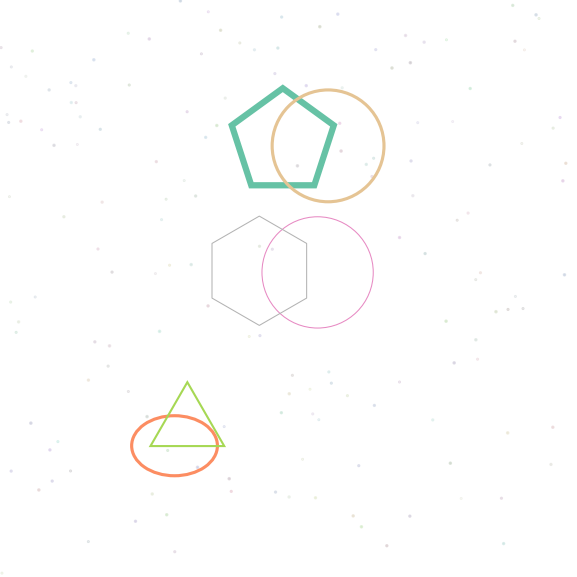[{"shape": "pentagon", "thickness": 3, "radius": 0.46, "center": [0.49, 0.753]}, {"shape": "oval", "thickness": 1.5, "radius": 0.37, "center": [0.302, 0.227]}, {"shape": "circle", "thickness": 0.5, "radius": 0.48, "center": [0.55, 0.527]}, {"shape": "triangle", "thickness": 1, "radius": 0.37, "center": [0.324, 0.264]}, {"shape": "circle", "thickness": 1.5, "radius": 0.48, "center": [0.568, 0.747]}, {"shape": "hexagon", "thickness": 0.5, "radius": 0.47, "center": [0.449, 0.53]}]